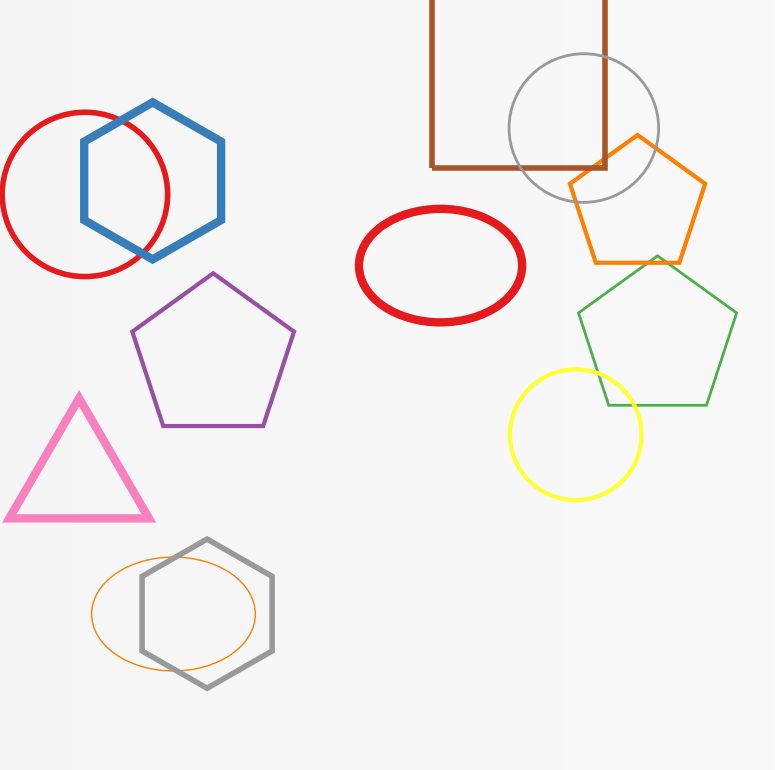[{"shape": "oval", "thickness": 3, "radius": 0.53, "center": [0.568, 0.655]}, {"shape": "circle", "thickness": 2, "radius": 0.53, "center": [0.11, 0.748]}, {"shape": "hexagon", "thickness": 3, "radius": 0.51, "center": [0.197, 0.765]}, {"shape": "pentagon", "thickness": 1, "radius": 0.54, "center": [0.848, 0.56]}, {"shape": "pentagon", "thickness": 1.5, "radius": 0.55, "center": [0.275, 0.535]}, {"shape": "pentagon", "thickness": 1.5, "radius": 0.46, "center": [0.823, 0.733]}, {"shape": "oval", "thickness": 0.5, "radius": 0.53, "center": [0.224, 0.203]}, {"shape": "circle", "thickness": 1.5, "radius": 0.42, "center": [0.743, 0.435]}, {"shape": "square", "thickness": 2, "radius": 0.56, "center": [0.669, 0.894]}, {"shape": "triangle", "thickness": 3, "radius": 0.52, "center": [0.102, 0.379]}, {"shape": "circle", "thickness": 1, "radius": 0.48, "center": [0.753, 0.834]}, {"shape": "hexagon", "thickness": 2, "radius": 0.48, "center": [0.267, 0.203]}]